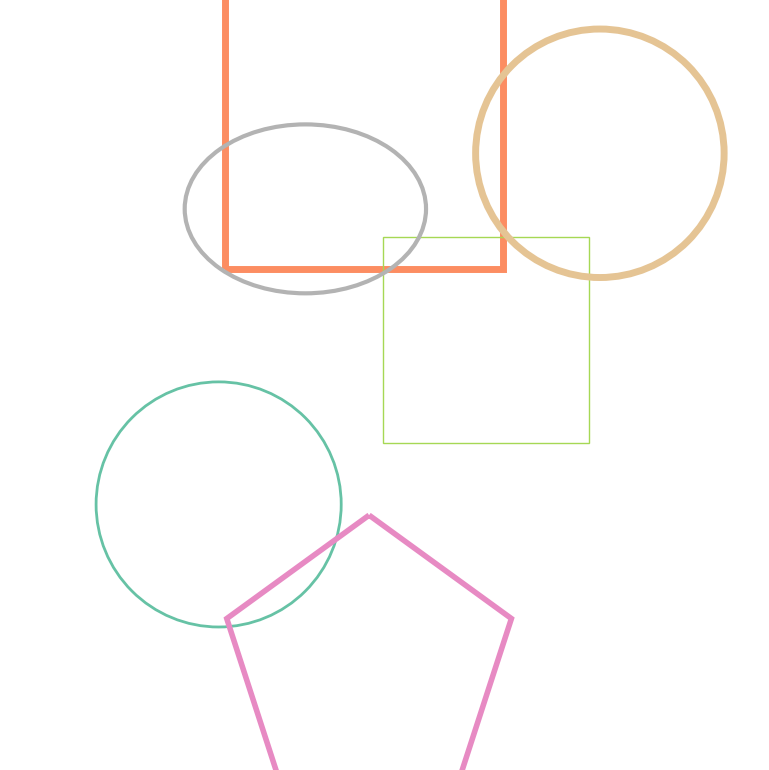[{"shape": "circle", "thickness": 1, "radius": 0.8, "center": [0.284, 0.345]}, {"shape": "square", "thickness": 2.5, "radius": 0.9, "center": [0.473, 0.831]}, {"shape": "pentagon", "thickness": 2, "radius": 0.97, "center": [0.479, 0.137]}, {"shape": "square", "thickness": 0.5, "radius": 0.67, "center": [0.631, 0.559]}, {"shape": "circle", "thickness": 2.5, "radius": 0.81, "center": [0.779, 0.801]}, {"shape": "oval", "thickness": 1.5, "radius": 0.78, "center": [0.397, 0.729]}]